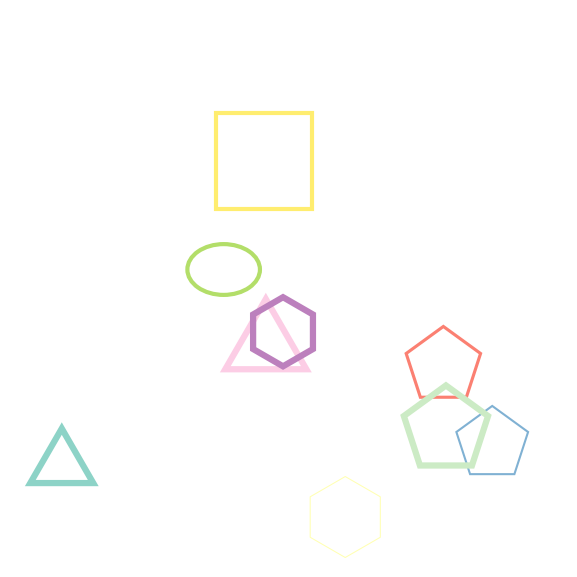[{"shape": "triangle", "thickness": 3, "radius": 0.31, "center": [0.107, 0.194]}, {"shape": "hexagon", "thickness": 0.5, "radius": 0.35, "center": [0.598, 0.104]}, {"shape": "pentagon", "thickness": 1.5, "radius": 0.34, "center": [0.768, 0.366]}, {"shape": "pentagon", "thickness": 1, "radius": 0.33, "center": [0.852, 0.231]}, {"shape": "oval", "thickness": 2, "radius": 0.31, "center": [0.387, 0.532]}, {"shape": "triangle", "thickness": 3, "radius": 0.41, "center": [0.46, 0.4]}, {"shape": "hexagon", "thickness": 3, "radius": 0.3, "center": [0.49, 0.425]}, {"shape": "pentagon", "thickness": 3, "radius": 0.38, "center": [0.772, 0.255]}, {"shape": "square", "thickness": 2, "radius": 0.41, "center": [0.457, 0.72]}]